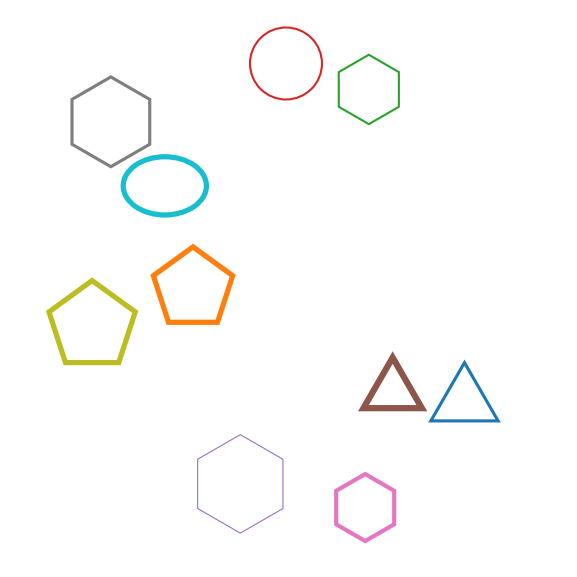[{"shape": "triangle", "thickness": 1.5, "radius": 0.34, "center": [0.804, 0.304]}, {"shape": "pentagon", "thickness": 2.5, "radius": 0.36, "center": [0.334, 0.499]}, {"shape": "hexagon", "thickness": 1, "radius": 0.3, "center": [0.639, 0.844]}, {"shape": "circle", "thickness": 1, "radius": 0.31, "center": [0.495, 0.889]}, {"shape": "hexagon", "thickness": 0.5, "radius": 0.43, "center": [0.416, 0.161]}, {"shape": "triangle", "thickness": 3, "radius": 0.29, "center": [0.68, 0.322]}, {"shape": "hexagon", "thickness": 2, "radius": 0.29, "center": [0.632, 0.12]}, {"shape": "hexagon", "thickness": 1.5, "radius": 0.39, "center": [0.192, 0.788]}, {"shape": "pentagon", "thickness": 2.5, "radius": 0.39, "center": [0.159, 0.435]}, {"shape": "oval", "thickness": 2.5, "radius": 0.36, "center": [0.285, 0.677]}]